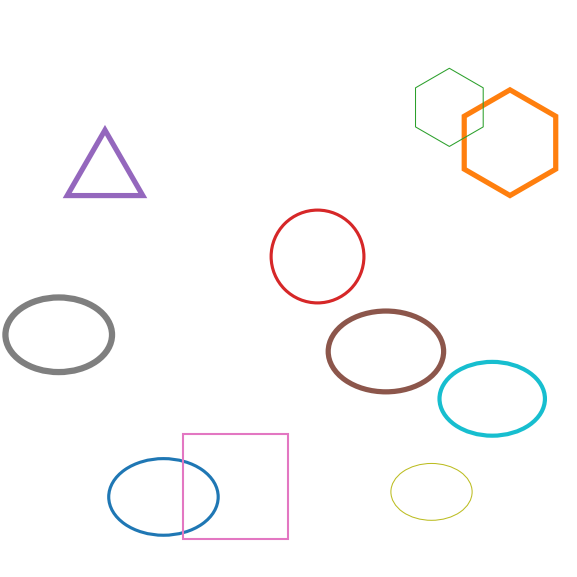[{"shape": "oval", "thickness": 1.5, "radius": 0.47, "center": [0.283, 0.139]}, {"shape": "hexagon", "thickness": 2.5, "radius": 0.46, "center": [0.883, 0.752]}, {"shape": "hexagon", "thickness": 0.5, "radius": 0.34, "center": [0.778, 0.813]}, {"shape": "circle", "thickness": 1.5, "radius": 0.4, "center": [0.55, 0.555]}, {"shape": "triangle", "thickness": 2.5, "radius": 0.38, "center": [0.182, 0.698]}, {"shape": "oval", "thickness": 2.5, "radius": 0.5, "center": [0.668, 0.391]}, {"shape": "square", "thickness": 1, "radius": 0.45, "center": [0.408, 0.157]}, {"shape": "oval", "thickness": 3, "radius": 0.46, "center": [0.102, 0.419]}, {"shape": "oval", "thickness": 0.5, "radius": 0.35, "center": [0.747, 0.147]}, {"shape": "oval", "thickness": 2, "radius": 0.46, "center": [0.852, 0.309]}]